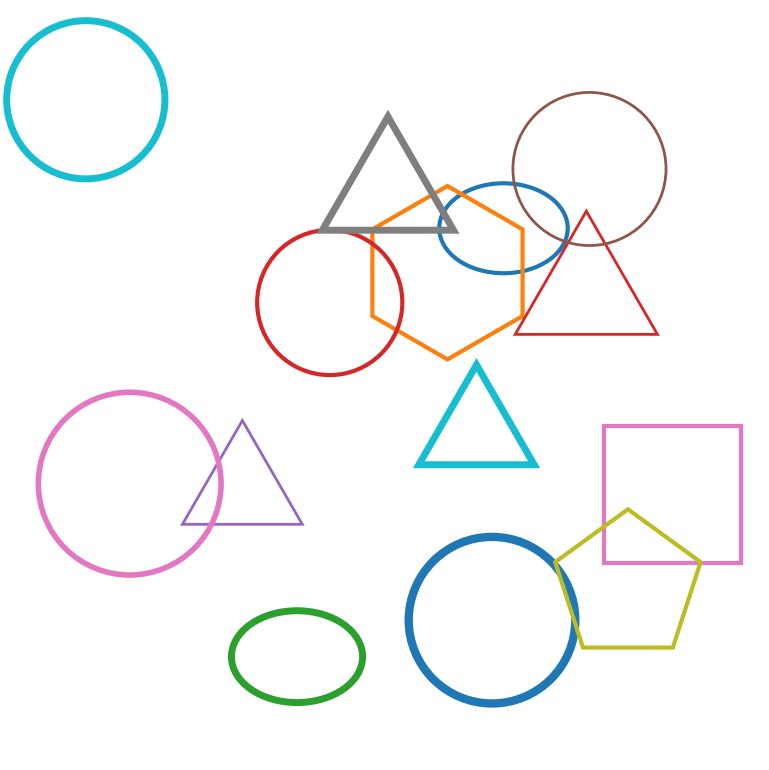[{"shape": "oval", "thickness": 1.5, "radius": 0.42, "center": [0.654, 0.704]}, {"shape": "circle", "thickness": 3, "radius": 0.54, "center": [0.639, 0.195]}, {"shape": "hexagon", "thickness": 1.5, "radius": 0.56, "center": [0.581, 0.646]}, {"shape": "oval", "thickness": 2.5, "radius": 0.43, "center": [0.386, 0.147]}, {"shape": "triangle", "thickness": 1, "radius": 0.53, "center": [0.761, 0.619]}, {"shape": "circle", "thickness": 1.5, "radius": 0.47, "center": [0.428, 0.607]}, {"shape": "triangle", "thickness": 1, "radius": 0.45, "center": [0.315, 0.364]}, {"shape": "circle", "thickness": 1, "radius": 0.5, "center": [0.766, 0.781]}, {"shape": "square", "thickness": 1.5, "radius": 0.44, "center": [0.873, 0.357]}, {"shape": "circle", "thickness": 2, "radius": 0.59, "center": [0.168, 0.372]}, {"shape": "triangle", "thickness": 2.5, "radius": 0.49, "center": [0.504, 0.75]}, {"shape": "pentagon", "thickness": 1.5, "radius": 0.5, "center": [0.815, 0.239]}, {"shape": "triangle", "thickness": 2.5, "radius": 0.43, "center": [0.619, 0.44]}, {"shape": "circle", "thickness": 2.5, "radius": 0.51, "center": [0.111, 0.87]}]